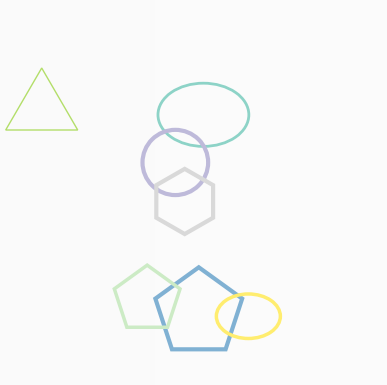[{"shape": "oval", "thickness": 2, "radius": 0.59, "center": [0.525, 0.702]}, {"shape": "circle", "thickness": 3, "radius": 0.42, "center": [0.452, 0.578]}, {"shape": "pentagon", "thickness": 3, "radius": 0.59, "center": [0.513, 0.188]}, {"shape": "triangle", "thickness": 1, "radius": 0.54, "center": [0.108, 0.716]}, {"shape": "hexagon", "thickness": 3, "radius": 0.42, "center": [0.477, 0.477]}, {"shape": "pentagon", "thickness": 2.5, "radius": 0.45, "center": [0.38, 0.222]}, {"shape": "oval", "thickness": 2.5, "radius": 0.41, "center": [0.641, 0.179]}]